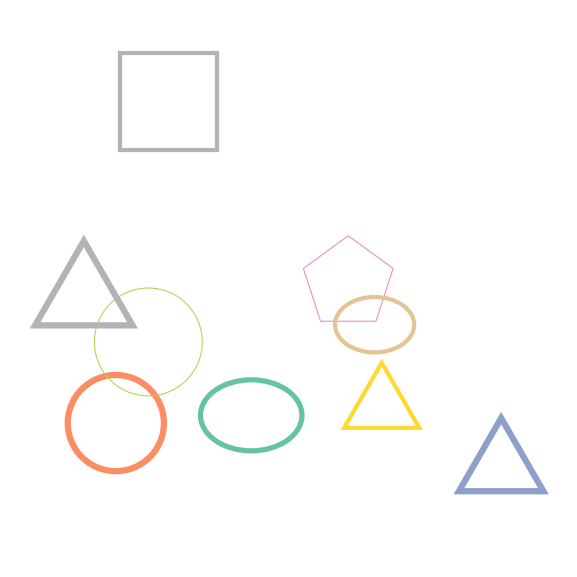[{"shape": "oval", "thickness": 2.5, "radius": 0.44, "center": [0.435, 0.28]}, {"shape": "circle", "thickness": 3, "radius": 0.42, "center": [0.201, 0.267]}, {"shape": "triangle", "thickness": 3, "radius": 0.42, "center": [0.868, 0.191]}, {"shape": "pentagon", "thickness": 0.5, "radius": 0.41, "center": [0.603, 0.509]}, {"shape": "circle", "thickness": 0.5, "radius": 0.47, "center": [0.257, 0.407]}, {"shape": "triangle", "thickness": 2, "radius": 0.38, "center": [0.661, 0.296]}, {"shape": "oval", "thickness": 2, "radius": 0.34, "center": [0.649, 0.437]}, {"shape": "triangle", "thickness": 3, "radius": 0.49, "center": [0.145, 0.484]}, {"shape": "square", "thickness": 2, "radius": 0.42, "center": [0.292, 0.824]}]